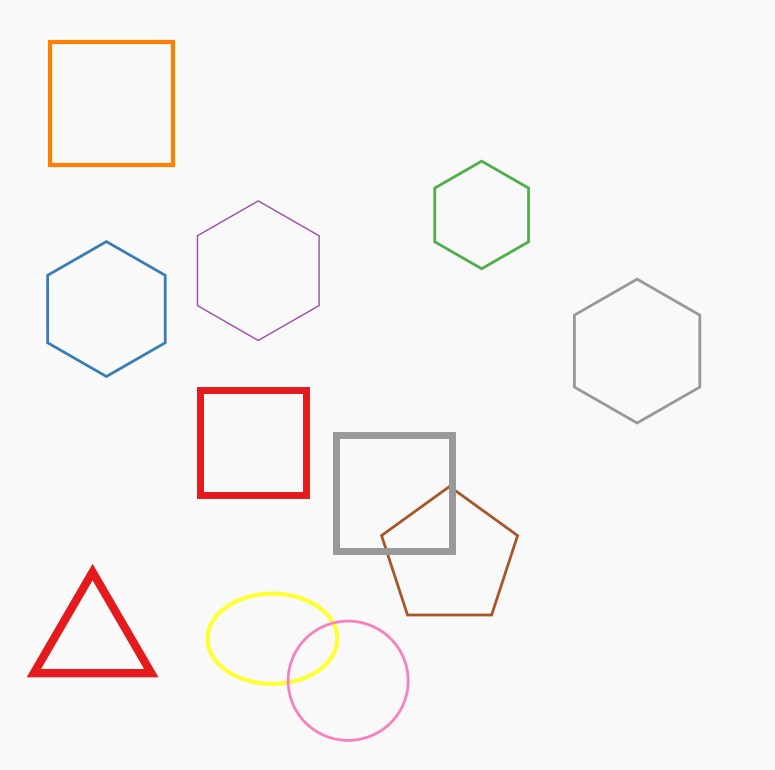[{"shape": "square", "thickness": 2.5, "radius": 0.34, "center": [0.327, 0.425]}, {"shape": "triangle", "thickness": 3, "radius": 0.44, "center": [0.119, 0.17]}, {"shape": "hexagon", "thickness": 1, "radius": 0.44, "center": [0.137, 0.599]}, {"shape": "hexagon", "thickness": 1, "radius": 0.35, "center": [0.622, 0.721]}, {"shape": "hexagon", "thickness": 0.5, "radius": 0.45, "center": [0.333, 0.648]}, {"shape": "square", "thickness": 1.5, "radius": 0.4, "center": [0.143, 0.866]}, {"shape": "oval", "thickness": 1.5, "radius": 0.42, "center": [0.351, 0.17]}, {"shape": "pentagon", "thickness": 1, "radius": 0.46, "center": [0.58, 0.276]}, {"shape": "circle", "thickness": 1, "radius": 0.39, "center": [0.449, 0.116]}, {"shape": "square", "thickness": 2.5, "radius": 0.37, "center": [0.508, 0.36]}, {"shape": "hexagon", "thickness": 1, "radius": 0.47, "center": [0.822, 0.544]}]